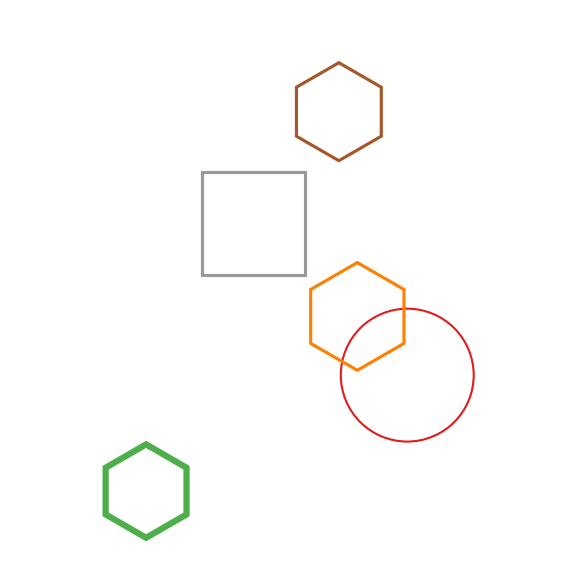[{"shape": "circle", "thickness": 1, "radius": 0.58, "center": [0.705, 0.35]}, {"shape": "hexagon", "thickness": 3, "radius": 0.4, "center": [0.253, 0.149]}, {"shape": "hexagon", "thickness": 1.5, "radius": 0.47, "center": [0.619, 0.451]}, {"shape": "hexagon", "thickness": 1.5, "radius": 0.42, "center": [0.587, 0.806]}, {"shape": "square", "thickness": 1.5, "radius": 0.45, "center": [0.439, 0.612]}]